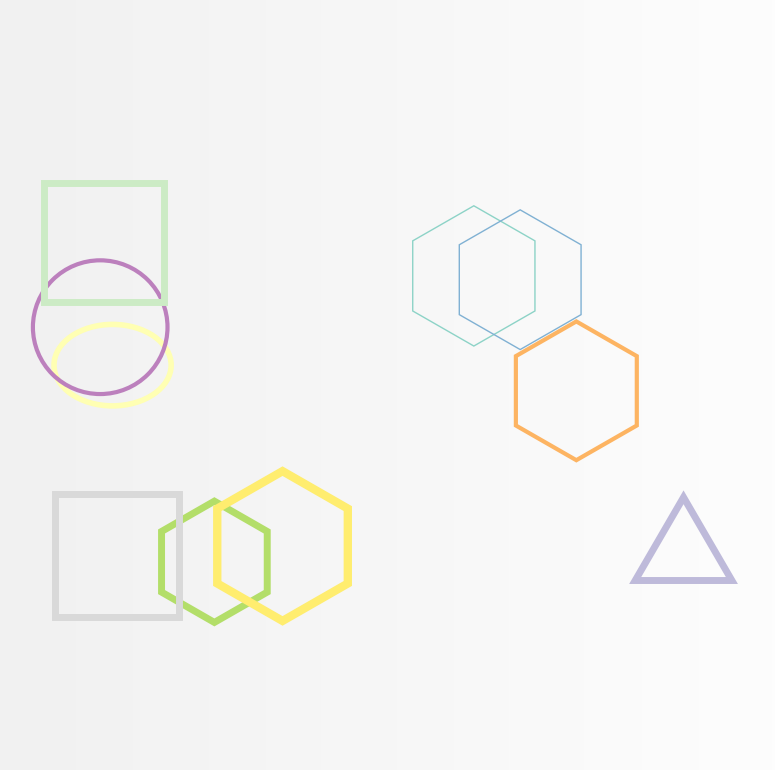[{"shape": "hexagon", "thickness": 0.5, "radius": 0.46, "center": [0.611, 0.642]}, {"shape": "oval", "thickness": 2, "radius": 0.38, "center": [0.145, 0.526]}, {"shape": "triangle", "thickness": 2.5, "radius": 0.36, "center": [0.882, 0.282]}, {"shape": "hexagon", "thickness": 0.5, "radius": 0.45, "center": [0.671, 0.637]}, {"shape": "hexagon", "thickness": 1.5, "radius": 0.45, "center": [0.744, 0.492]}, {"shape": "hexagon", "thickness": 2.5, "radius": 0.39, "center": [0.277, 0.27]}, {"shape": "square", "thickness": 2.5, "radius": 0.4, "center": [0.151, 0.279]}, {"shape": "circle", "thickness": 1.5, "radius": 0.43, "center": [0.129, 0.575]}, {"shape": "square", "thickness": 2.5, "radius": 0.39, "center": [0.135, 0.685]}, {"shape": "hexagon", "thickness": 3, "radius": 0.49, "center": [0.365, 0.291]}]